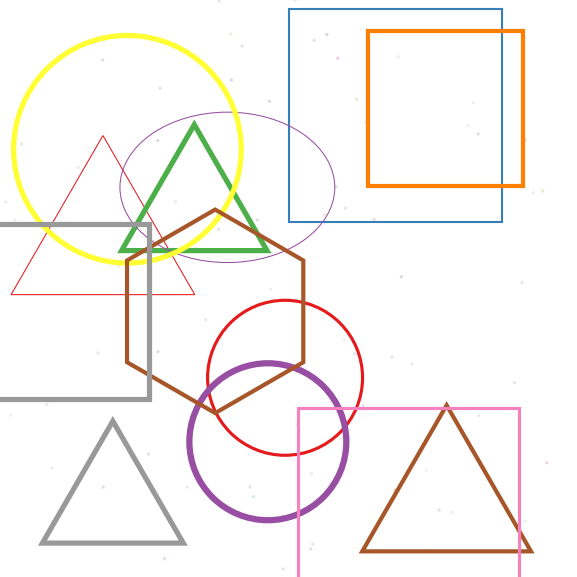[{"shape": "triangle", "thickness": 0.5, "radius": 0.92, "center": [0.178, 0.581]}, {"shape": "circle", "thickness": 1.5, "radius": 0.67, "center": [0.494, 0.345]}, {"shape": "square", "thickness": 1, "radius": 0.92, "center": [0.685, 0.799]}, {"shape": "triangle", "thickness": 2.5, "radius": 0.73, "center": [0.336, 0.638]}, {"shape": "circle", "thickness": 3, "radius": 0.68, "center": [0.464, 0.234]}, {"shape": "oval", "thickness": 0.5, "radius": 0.93, "center": [0.394, 0.675]}, {"shape": "square", "thickness": 2, "radius": 0.67, "center": [0.771, 0.812]}, {"shape": "circle", "thickness": 2.5, "radius": 0.99, "center": [0.221, 0.741]}, {"shape": "triangle", "thickness": 2, "radius": 0.84, "center": [0.773, 0.129]}, {"shape": "hexagon", "thickness": 2, "radius": 0.88, "center": [0.373, 0.46]}, {"shape": "square", "thickness": 1.5, "radius": 0.96, "center": [0.708, 0.102]}, {"shape": "square", "thickness": 2.5, "radius": 0.76, "center": [0.107, 0.459]}, {"shape": "triangle", "thickness": 2.5, "radius": 0.7, "center": [0.195, 0.129]}]